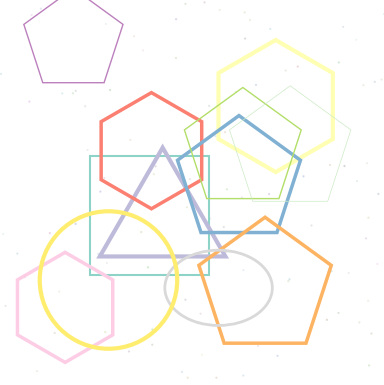[{"shape": "square", "thickness": 1.5, "radius": 0.77, "center": [0.389, 0.439]}, {"shape": "hexagon", "thickness": 3, "radius": 0.86, "center": [0.716, 0.725]}, {"shape": "triangle", "thickness": 3, "radius": 0.94, "center": [0.422, 0.428]}, {"shape": "hexagon", "thickness": 2.5, "radius": 0.75, "center": [0.393, 0.609]}, {"shape": "pentagon", "thickness": 2.5, "radius": 0.84, "center": [0.621, 0.532]}, {"shape": "pentagon", "thickness": 2.5, "radius": 0.9, "center": [0.688, 0.255]}, {"shape": "pentagon", "thickness": 1, "radius": 0.8, "center": [0.631, 0.613]}, {"shape": "hexagon", "thickness": 2.5, "radius": 0.71, "center": [0.169, 0.202]}, {"shape": "oval", "thickness": 2, "radius": 0.7, "center": [0.568, 0.252]}, {"shape": "pentagon", "thickness": 1, "radius": 0.68, "center": [0.191, 0.895]}, {"shape": "pentagon", "thickness": 0.5, "radius": 0.83, "center": [0.754, 0.611]}, {"shape": "circle", "thickness": 3, "radius": 0.89, "center": [0.282, 0.273]}]